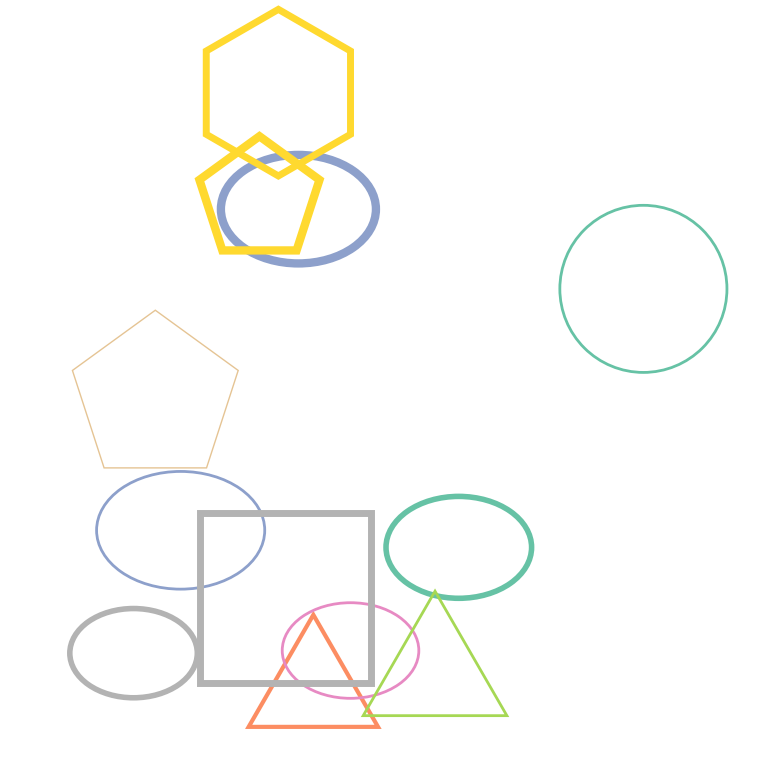[{"shape": "circle", "thickness": 1, "radius": 0.54, "center": [0.836, 0.625]}, {"shape": "oval", "thickness": 2, "radius": 0.47, "center": [0.596, 0.289]}, {"shape": "triangle", "thickness": 1.5, "radius": 0.49, "center": [0.407, 0.105]}, {"shape": "oval", "thickness": 3, "radius": 0.5, "center": [0.388, 0.728]}, {"shape": "oval", "thickness": 1, "radius": 0.55, "center": [0.235, 0.311]}, {"shape": "oval", "thickness": 1, "radius": 0.44, "center": [0.455, 0.155]}, {"shape": "triangle", "thickness": 1, "radius": 0.54, "center": [0.565, 0.124]}, {"shape": "pentagon", "thickness": 3, "radius": 0.41, "center": [0.337, 0.741]}, {"shape": "hexagon", "thickness": 2.5, "radius": 0.54, "center": [0.362, 0.88]}, {"shape": "pentagon", "thickness": 0.5, "radius": 0.57, "center": [0.202, 0.484]}, {"shape": "square", "thickness": 2.5, "radius": 0.55, "center": [0.371, 0.224]}, {"shape": "oval", "thickness": 2, "radius": 0.41, "center": [0.173, 0.152]}]